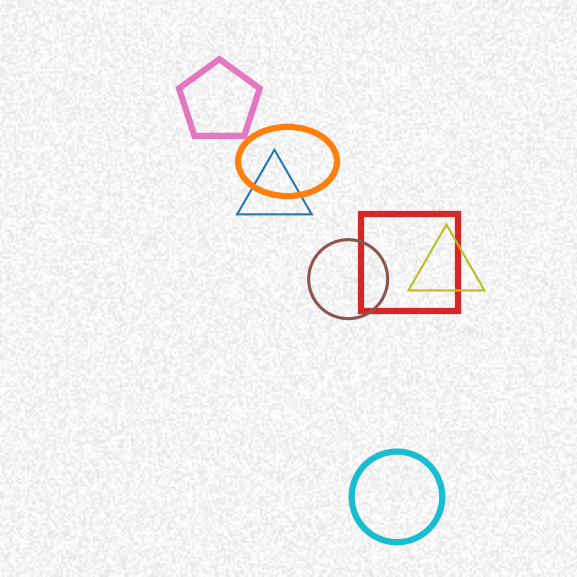[{"shape": "triangle", "thickness": 1, "radius": 0.37, "center": [0.475, 0.665]}, {"shape": "oval", "thickness": 3, "radius": 0.43, "center": [0.498, 0.72]}, {"shape": "square", "thickness": 3, "radius": 0.42, "center": [0.709, 0.545]}, {"shape": "circle", "thickness": 1.5, "radius": 0.34, "center": [0.603, 0.516]}, {"shape": "pentagon", "thickness": 3, "radius": 0.37, "center": [0.38, 0.823]}, {"shape": "triangle", "thickness": 1, "radius": 0.38, "center": [0.773, 0.534]}, {"shape": "circle", "thickness": 3, "radius": 0.39, "center": [0.687, 0.139]}]